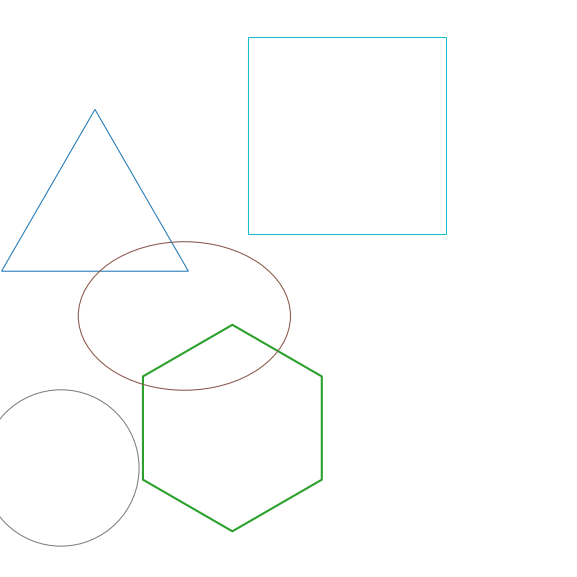[{"shape": "triangle", "thickness": 0.5, "radius": 0.93, "center": [0.164, 0.623]}, {"shape": "hexagon", "thickness": 1, "radius": 0.89, "center": [0.402, 0.258]}, {"shape": "oval", "thickness": 0.5, "radius": 0.92, "center": [0.319, 0.452]}, {"shape": "circle", "thickness": 0.5, "radius": 0.68, "center": [0.105, 0.189]}, {"shape": "square", "thickness": 0.5, "radius": 0.86, "center": [0.601, 0.765]}]